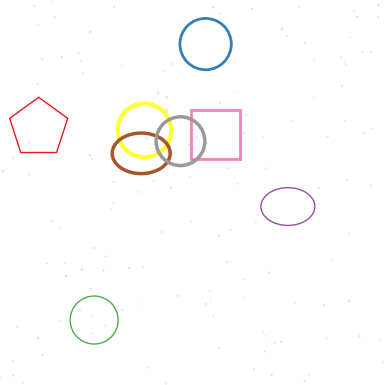[{"shape": "pentagon", "thickness": 1, "radius": 0.4, "center": [0.1, 0.668]}, {"shape": "circle", "thickness": 2, "radius": 0.33, "center": [0.534, 0.886]}, {"shape": "circle", "thickness": 1, "radius": 0.31, "center": [0.245, 0.169]}, {"shape": "oval", "thickness": 1, "radius": 0.35, "center": [0.748, 0.464]}, {"shape": "circle", "thickness": 3, "radius": 0.35, "center": [0.375, 0.661]}, {"shape": "oval", "thickness": 2.5, "radius": 0.38, "center": [0.367, 0.602]}, {"shape": "square", "thickness": 2, "radius": 0.32, "center": [0.561, 0.65]}, {"shape": "circle", "thickness": 2.5, "radius": 0.32, "center": [0.469, 0.633]}]